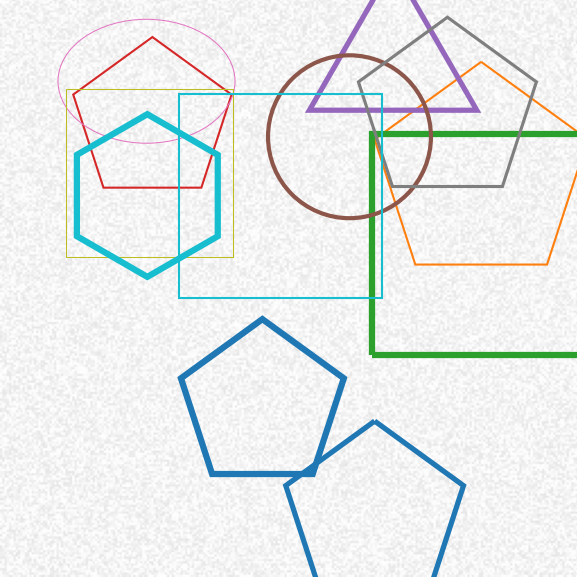[{"shape": "pentagon", "thickness": 2.5, "radius": 0.81, "center": [0.649, 0.108]}, {"shape": "pentagon", "thickness": 3, "radius": 0.74, "center": [0.454, 0.298]}, {"shape": "pentagon", "thickness": 1, "radius": 0.97, "center": [0.833, 0.698]}, {"shape": "square", "thickness": 3, "radius": 0.96, "center": [0.836, 0.575]}, {"shape": "pentagon", "thickness": 1, "radius": 0.72, "center": [0.264, 0.791]}, {"shape": "triangle", "thickness": 2.5, "radius": 0.84, "center": [0.681, 0.892]}, {"shape": "circle", "thickness": 2, "radius": 0.71, "center": [0.605, 0.762]}, {"shape": "oval", "thickness": 0.5, "radius": 0.77, "center": [0.254, 0.858]}, {"shape": "pentagon", "thickness": 1.5, "radius": 0.81, "center": [0.775, 0.807]}, {"shape": "square", "thickness": 0.5, "radius": 0.73, "center": [0.259, 0.7]}, {"shape": "hexagon", "thickness": 3, "radius": 0.7, "center": [0.255, 0.661]}, {"shape": "square", "thickness": 1, "radius": 0.88, "center": [0.486, 0.66]}]